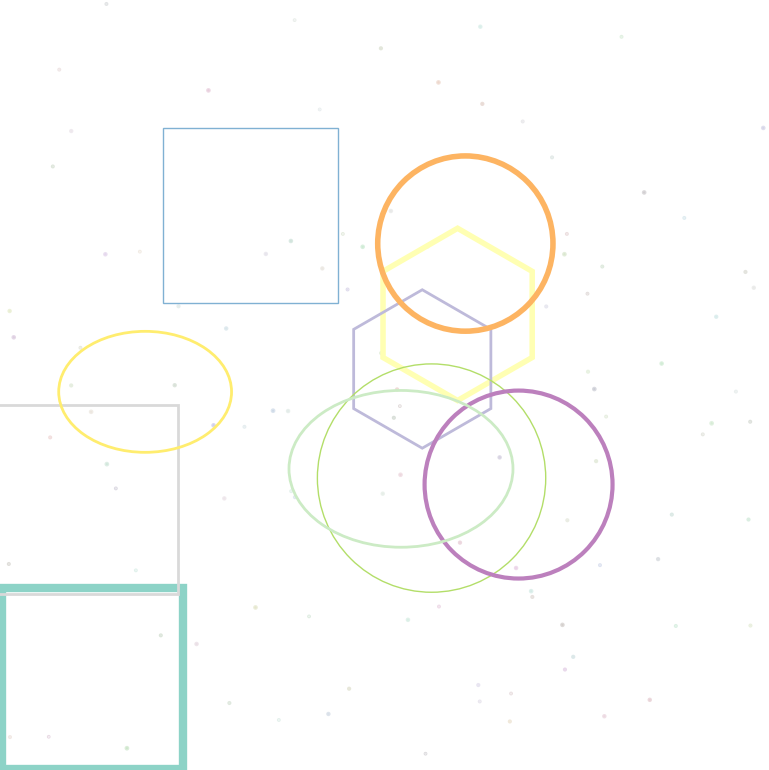[{"shape": "square", "thickness": 3, "radius": 0.59, "center": [0.12, 0.119]}, {"shape": "hexagon", "thickness": 2, "radius": 0.56, "center": [0.594, 0.592]}, {"shape": "hexagon", "thickness": 1, "radius": 0.51, "center": [0.548, 0.521]}, {"shape": "square", "thickness": 0.5, "radius": 0.57, "center": [0.325, 0.72]}, {"shape": "circle", "thickness": 2, "radius": 0.57, "center": [0.604, 0.684]}, {"shape": "circle", "thickness": 0.5, "radius": 0.74, "center": [0.56, 0.379]}, {"shape": "square", "thickness": 1, "radius": 0.61, "center": [0.108, 0.352]}, {"shape": "circle", "thickness": 1.5, "radius": 0.61, "center": [0.673, 0.371]}, {"shape": "oval", "thickness": 1, "radius": 0.73, "center": [0.521, 0.391]}, {"shape": "oval", "thickness": 1, "radius": 0.56, "center": [0.188, 0.491]}]